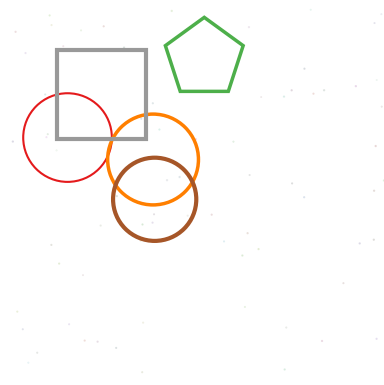[{"shape": "circle", "thickness": 1.5, "radius": 0.58, "center": [0.175, 0.643]}, {"shape": "pentagon", "thickness": 2.5, "radius": 0.53, "center": [0.531, 0.849]}, {"shape": "circle", "thickness": 2.5, "radius": 0.59, "center": [0.398, 0.586]}, {"shape": "circle", "thickness": 3, "radius": 0.54, "center": [0.402, 0.482]}, {"shape": "square", "thickness": 3, "radius": 0.58, "center": [0.264, 0.755]}]